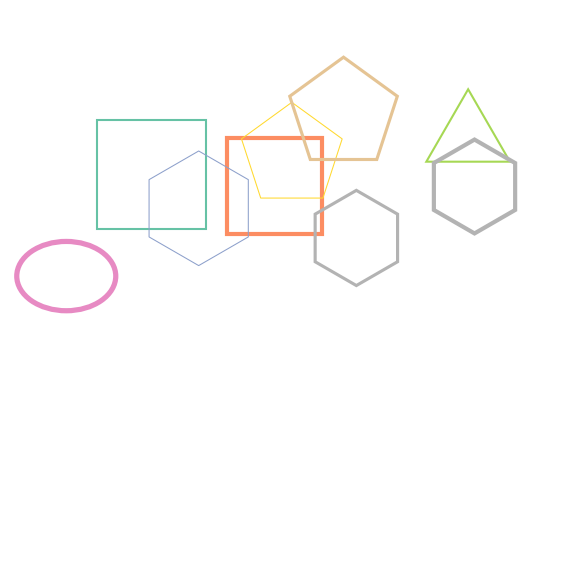[{"shape": "square", "thickness": 1, "radius": 0.47, "center": [0.263, 0.697]}, {"shape": "square", "thickness": 2, "radius": 0.41, "center": [0.475, 0.677]}, {"shape": "hexagon", "thickness": 0.5, "radius": 0.5, "center": [0.344, 0.638]}, {"shape": "oval", "thickness": 2.5, "radius": 0.43, "center": [0.115, 0.521]}, {"shape": "triangle", "thickness": 1, "radius": 0.42, "center": [0.811, 0.761]}, {"shape": "pentagon", "thickness": 0.5, "radius": 0.46, "center": [0.505, 0.73]}, {"shape": "pentagon", "thickness": 1.5, "radius": 0.49, "center": [0.595, 0.802]}, {"shape": "hexagon", "thickness": 1.5, "radius": 0.41, "center": [0.617, 0.587]}, {"shape": "hexagon", "thickness": 2, "radius": 0.41, "center": [0.822, 0.676]}]